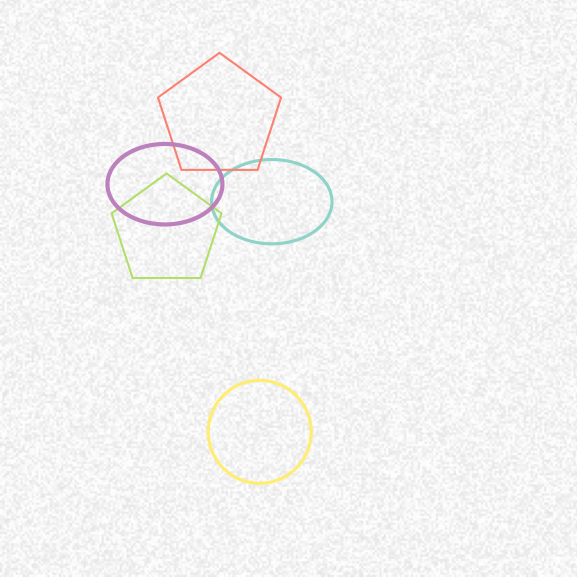[{"shape": "oval", "thickness": 1.5, "radius": 0.52, "center": [0.471, 0.65]}, {"shape": "pentagon", "thickness": 1, "radius": 0.56, "center": [0.38, 0.796]}, {"shape": "pentagon", "thickness": 1, "radius": 0.5, "center": [0.288, 0.599]}, {"shape": "oval", "thickness": 2, "radius": 0.5, "center": [0.286, 0.68]}, {"shape": "circle", "thickness": 1.5, "radius": 0.45, "center": [0.45, 0.251]}]